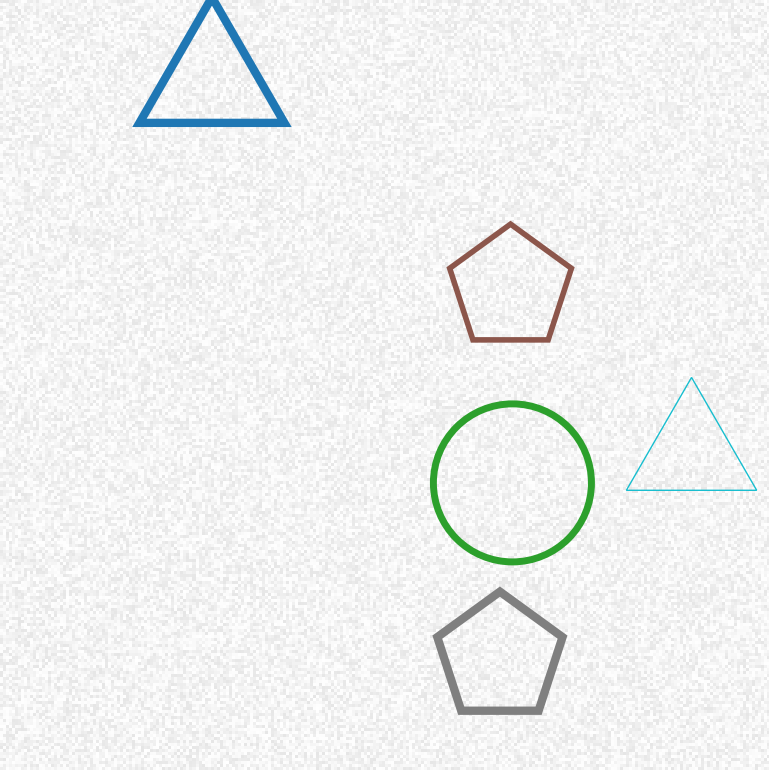[{"shape": "triangle", "thickness": 3, "radius": 0.54, "center": [0.275, 0.895]}, {"shape": "circle", "thickness": 2.5, "radius": 0.51, "center": [0.665, 0.373]}, {"shape": "pentagon", "thickness": 2, "radius": 0.42, "center": [0.663, 0.626]}, {"shape": "pentagon", "thickness": 3, "radius": 0.43, "center": [0.649, 0.146]}, {"shape": "triangle", "thickness": 0.5, "radius": 0.49, "center": [0.898, 0.412]}]